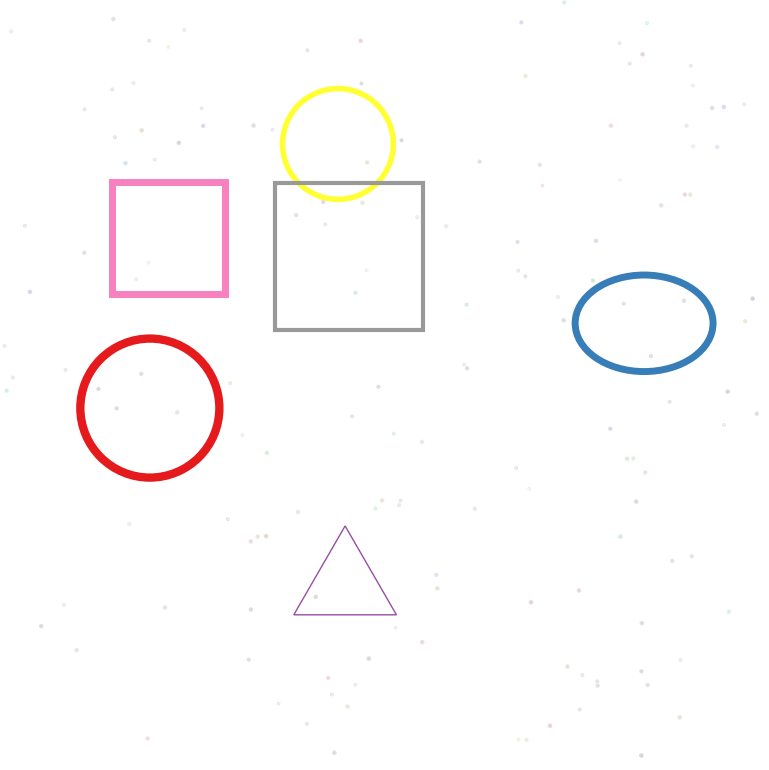[{"shape": "circle", "thickness": 3, "radius": 0.45, "center": [0.195, 0.47]}, {"shape": "oval", "thickness": 2.5, "radius": 0.45, "center": [0.837, 0.58]}, {"shape": "triangle", "thickness": 0.5, "radius": 0.38, "center": [0.448, 0.24]}, {"shape": "circle", "thickness": 2, "radius": 0.36, "center": [0.439, 0.813]}, {"shape": "square", "thickness": 2.5, "radius": 0.36, "center": [0.219, 0.691]}, {"shape": "square", "thickness": 1.5, "radius": 0.48, "center": [0.453, 0.667]}]